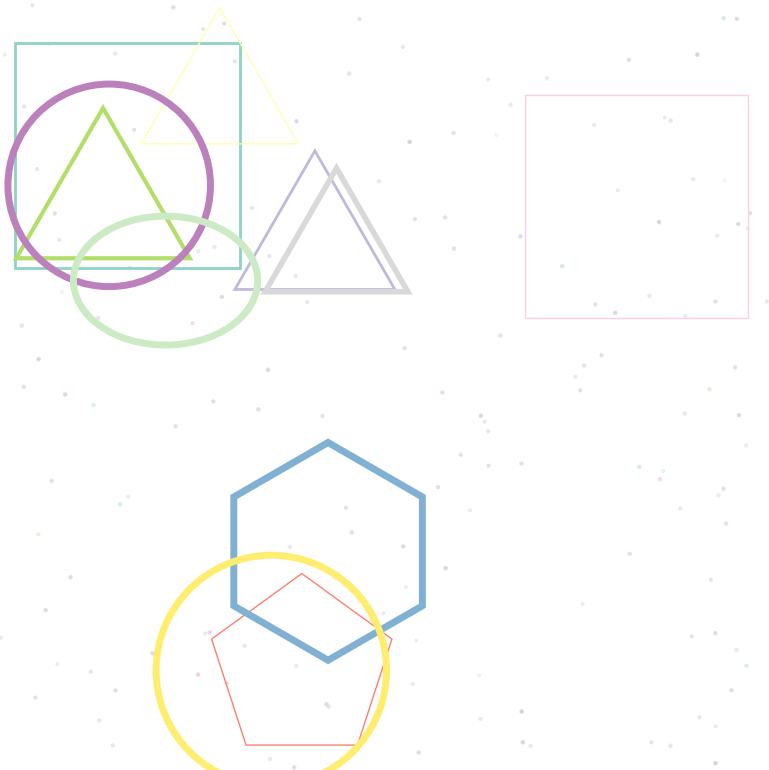[{"shape": "square", "thickness": 1, "radius": 0.73, "center": [0.166, 0.798]}, {"shape": "triangle", "thickness": 0.5, "radius": 0.59, "center": [0.285, 0.872]}, {"shape": "triangle", "thickness": 1, "radius": 0.6, "center": [0.409, 0.684]}, {"shape": "pentagon", "thickness": 0.5, "radius": 0.62, "center": [0.392, 0.132]}, {"shape": "hexagon", "thickness": 2.5, "radius": 0.71, "center": [0.426, 0.284]}, {"shape": "triangle", "thickness": 1.5, "radius": 0.65, "center": [0.134, 0.73]}, {"shape": "square", "thickness": 0.5, "radius": 0.72, "center": [0.826, 0.732]}, {"shape": "triangle", "thickness": 2, "radius": 0.53, "center": [0.437, 0.675]}, {"shape": "circle", "thickness": 2.5, "radius": 0.66, "center": [0.142, 0.759]}, {"shape": "oval", "thickness": 2.5, "radius": 0.6, "center": [0.215, 0.636]}, {"shape": "circle", "thickness": 2.5, "radius": 0.75, "center": [0.352, 0.129]}]